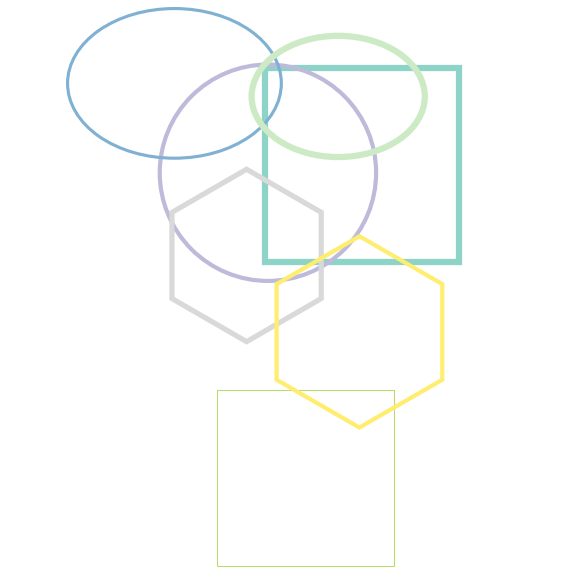[{"shape": "square", "thickness": 3, "radius": 0.84, "center": [0.626, 0.714]}, {"shape": "circle", "thickness": 2, "radius": 0.94, "center": [0.464, 0.7]}, {"shape": "oval", "thickness": 1.5, "radius": 0.93, "center": [0.302, 0.855]}, {"shape": "square", "thickness": 0.5, "radius": 0.76, "center": [0.529, 0.171]}, {"shape": "hexagon", "thickness": 2.5, "radius": 0.75, "center": [0.427, 0.557]}, {"shape": "oval", "thickness": 3, "radius": 0.75, "center": [0.586, 0.832]}, {"shape": "hexagon", "thickness": 2, "radius": 0.83, "center": [0.622, 0.424]}]